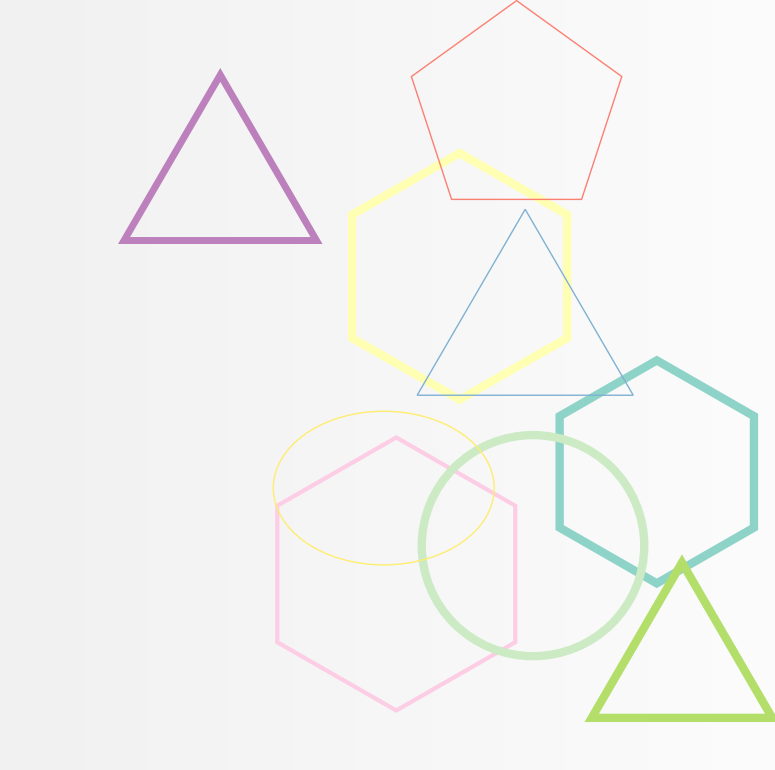[{"shape": "hexagon", "thickness": 3, "radius": 0.72, "center": [0.847, 0.387]}, {"shape": "hexagon", "thickness": 3, "radius": 0.8, "center": [0.593, 0.641]}, {"shape": "pentagon", "thickness": 0.5, "radius": 0.71, "center": [0.667, 0.857]}, {"shape": "triangle", "thickness": 0.5, "radius": 0.8, "center": [0.678, 0.567]}, {"shape": "triangle", "thickness": 3, "radius": 0.67, "center": [0.88, 0.135]}, {"shape": "hexagon", "thickness": 1.5, "radius": 0.89, "center": [0.511, 0.255]}, {"shape": "triangle", "thickness": 2.5, "radius": 0.72, "center": [0.284, 0.759]}, {"shape": "circle", "thickness": 3, "radius": 0.72, "center": [0.688, 0.291]}, {"shape": "oval", "thickness": 0.5, "radius": 0.71, "center": [0.495, 0.366]}]